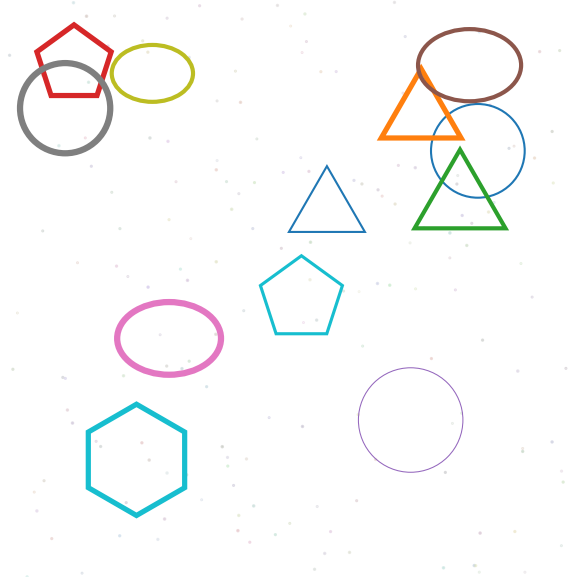[{"shape": "triangle", "thickness": 1, "radius": 0.38, "center": [0.566, 0.635]}, {"shape": "circle", "thickness": 1, "radius": 0.41, "center": [0.827, 0.738]}, {"shape": "triangle", "thickness": 2.5, "radius": 0.4, "center": [0.729, 0.8]}, {"shape": "triangle", "thickness": 2, "radius": 0.45, "center": [0.797, 0.649]}, {"shape": "pentagon", "thickness": 2.5, "radius": 0.34, "center": [0.128, 0.888]}, {"shape": "circle", "thickness": 0.5, "radius": 0.45, "center": [0.711, 0.272]}, {"shape": "oval", "thickness": 2, "radius": 0.45, "center": [0.813, 0.886]}, {"shape": "oval", "thickness": 3, "radius": 0.45, "center": [0.293, 0.413]}, {"shape": "circle", "thickness": 3, "radius": 0.39, "center": [0.113, 0.812]}, {"shape": "oval", "thickness": 2, "radius": 0.35, "center": [0.264, 0.872]}, {"shape": "hexagon", "thickness": 2.5, "radius": 0.48, "center": [0.236, 0.203]}, {"shape": "pentagon", "thickness": 1.5, "radius": 0.37, "center": [0.522, 0.482]}]